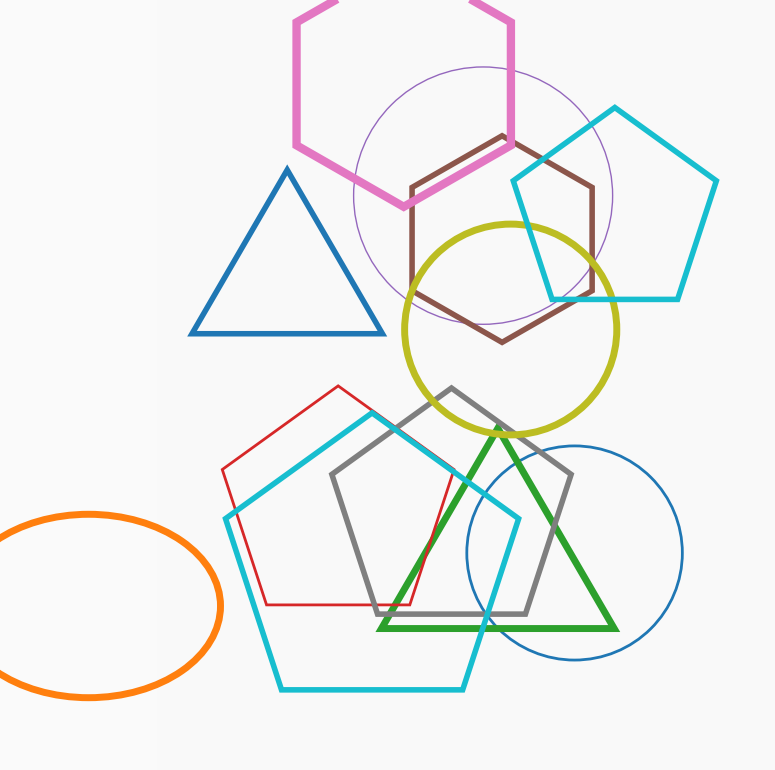[{"shape": "circle", "thickness": 1, "radius": 0.7, "center": [0.741, 0.282]}, {"shape": "triangle", "thickness": 2, "radius": 0.71, "center": [0.371, 0.637]}, {"shape": "oval", "thickness": 2.5, "radius": 0.85, "center": [0.114, 0.213]}, {"shape": "triangle", "thickness": 2.5, "radius": 0.87, "center": [0.642, 0.27]}, {"shape": "pentagon", "thickness": 1, "radius": 0.79, "center": [0.436, 0.342]}, {"shape": "circle", "thickness": 0.5, "radius": 0.84, "center": [0.623, 0.746]}, {"shape": "hexagon", "thickness": 2, "radius": 0.67, "center": [0.648, 0.69]}, {"shape": "hexagon", "thickness": 3, "radius": 0.8, "center": [0.521, 0.891]}, {"shape": "pentagon", "thickness": 2, "radius": 0.81, "center": [0.583, 0.334]}, {"shape": "circle", "thickness": 2.5, "radius": 0.68, "center": [0.659, 0.572]}, {"shape": "pentagon", "thickness": 2, "radius": 0.99, "center": [0.48, 0.265]}, {"shape": "pentagon", "thickness": 2, "radius": 0.69, "center": [0.793, 0.723]}]